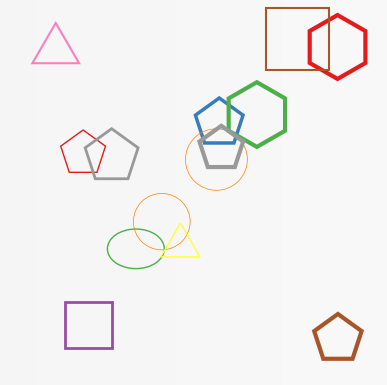[{"shape": "hexagon", "thickness": 3, "radius": 0.41, "center": [0.871, 0.878]}, {"shape": "pentagon", "thickness": 1, "radius": 0.3, "center": [0.214, 0.602]}, {"shape": "pentagon", "thickness": 2.5, "radius": 0.32, "center": [0.566, 0.681]}, {"shape": "hexagon", "thickness": 3, "radius": 0.42, "center": [0.663, 0.702]}, {"shape": "oval", "thickness": 1, "radius": 0.37, "center": [0.351, 0.354]}, {"shape": "square", "thickness": 2, "radius": 0.3, "center": [0.228, 0.157]}, {"shape": "circle", "thickness": 0.5, "radius": 0.4, "center": [0.558, 0.586]}, {"shape": "circle", "thickness": 0.5, "radius": 0.37, "center": [0.417, 0.424]}, {"shape": "triangle", "thickness": 1, "radius": 0.29, "center": [0.466, 0.362]}, {"shape": "square", "thickness": 1.5, "radius": 0.41, "center": [0.767, 0.899]}, {"shape": "pentagon", "thickness": 3, "radius": 0.32, "center": [0.872, 0.12]}, {"shape": "triangle", "thickness": 1.5, "radius": 0.35, "center": [0.144, 0.871]}, {"shape": "pentagon", "thickness": 2, "radius": 0.36, "center": [0.288, 0.594]}, {"shape": "pentagon", "thickness": 3, "radius": 0.3, "center": [0.571, 0.614]}]